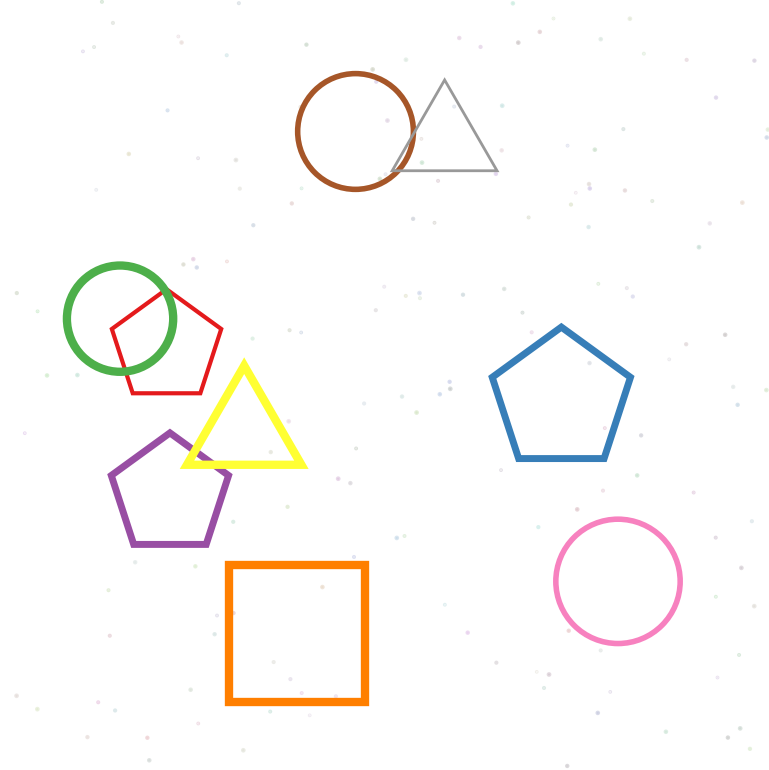[{"shape": "pentagon", "thickness": 1.5, "radius": 0.37, "center": [0.216, 0.55]}, {"shape": "pentagon", "thickness": 2.5, "radius": 0.47, "center": [0.729, 0.481]}, {"shape": "circle", "thickness": 3, "radius": 0.35, "center": [0.156, 0.586]}, {"shape": "pentagon", "thickness": 2.5, "radius": 0.4, "center": [0.221, 0.358]}, {"shape": "square", "thickness": 3, "radius": 0.44, "center": [0.385, 0.177]}, {"shape": "triangle", "thickness": 3, "radius": 0.43, "center": [0.317, 0.439]}, {"shape": "circle", "thickness": 2, "radius": 0.38, "center": [0.462, 0.829]}, {"shape": "circle", "thickness": 2, "radius": 0.4, "center": [0.803, 0.245]}, {"shape": "triangle", "thickness": 1, "radius": 0.39, "center": [0.577, 0.818]}]